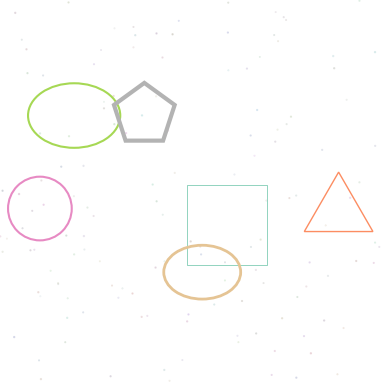[{"shape": "square", "thickness": 0.5, "radius": 0.52, "center": [0.589, 0.416]}, {"shape": "triangle", "thickness": 1, "radius": 0.51, "center": [0.88, 0.45]}, {"shape": "circle", "thickness": 1.5, "radius": 0.41, "center": [0.104, 0.458]}, {"shape": "oval", "thickness": 1.5, "radius": 0.6, "center": [0.193, 0.7]}, {"shape": "oval", "thickness": 2, "radius": 0.5, "center": [0.525, 0.293]}, {"shape": "pentagon", "thickness": 3, "radius": 0.41, "center": [0.375, 0.702]}]